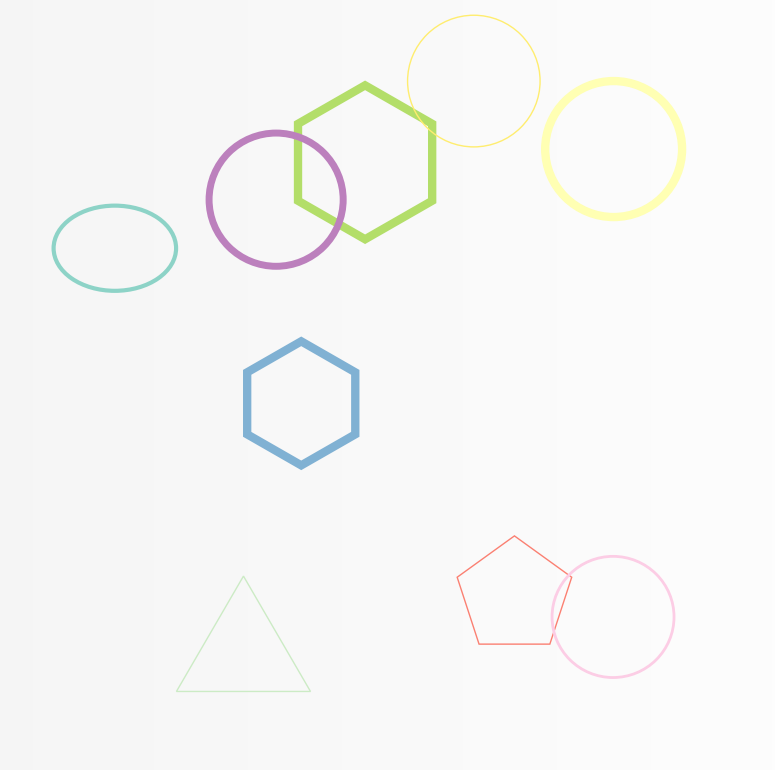[{"shape": "oval", "thickness": 1.5, "radius": 0.4, "center": [0.148, 0.678]}, {"shape": "circle", "thickness": 3, "radius": 0.44, "center": [0.792, 0.806]}, {"shape": "pentagon", "thickness": 0.5, "radius": 0.39, "center": [0.664, 0.226]}, {"shape": "hexagon", "thickness": 3, "radius": 0.4, "center": [0.389, 0.476]}, {"shape": "hexagon", "thickness": 3, "radius": 0.5, "center": [0.471, 0.789]}, {"shape": "circle", "thickness": 1, "radius": 0.39, "center": [0.791, 0.199]}, {"shape": "circle", "thickness": 2.5, "radius": 0.43, "center": [0.356, 0.741]}, {"shape": "triangle", "thickness": 0.5, "radius": 0.5, "center": [0.314, 0.152]}, {"shape": "circle", "thickness": 0.5, "radius": 0.43, "center": [0.611, 0.895]}]